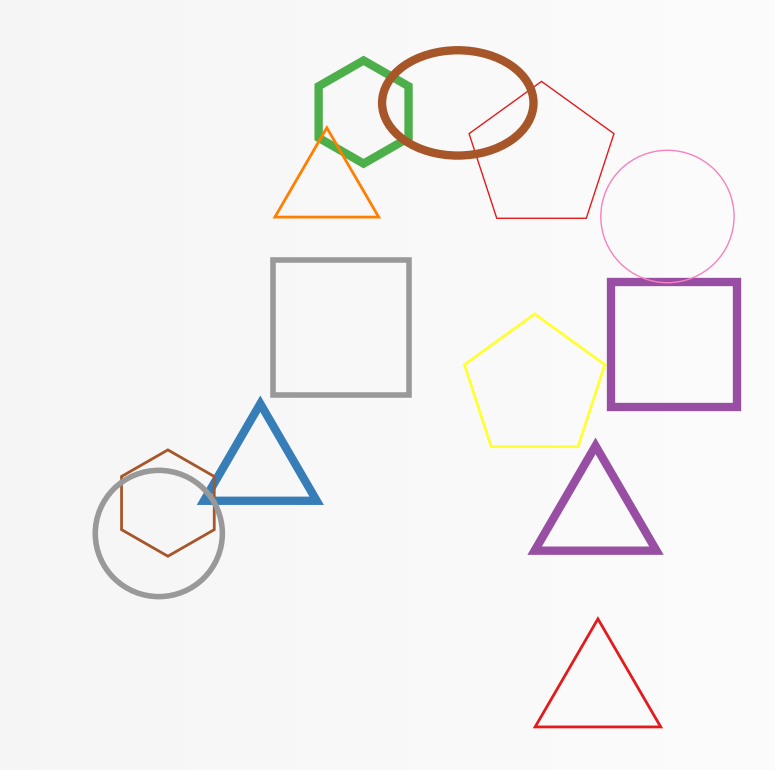[{"shape": "triangle", "thickness": 1, "radius": 0.47, "center": [0.772, 0.103]}, {"shape": "pentagon", "thickness": 0.5, "radius": 0.49, "center": [0.699, 0.796]}, {"shape": "triangle", "thickness": 3, "radius": 0.42, "center": [0.336, 0.392]}, {"shape": "hexagon", "thickness": 3, "radius": 0.33, "center": [0.469, 0.855]}, {"shape": "square", "thickness": 3, "radius": 0.41, "center": [0.869, 0.553]}, {"shape": "triangle", "thickness": 3, "radius": 0.45, "center": [0.768, 0.33]}, {"shape": "triangle", "thickness": 1, "radius": 0.39, "center": [0.422, 0.757]}, {"shape": "pentagon", "thickness": 1, "radius": 0.48, "center": [0.69, 0.497]}, {"shape": "hexagon", "thickness": 1, "radius": 0.35, "center": [0.217, 0.347]}, {"shape": "oval", "thickness": 3, "radius": 0.49, "center": [0.591, 0.866]}, {"shape": "circle", "thickness": 0.5, "radius": 0.43, "center": [0.861, 0.719]}, {"shape": "square", "thickness": 2, "radius": 0.44, "center": [0.44, 0.575]}, {"shape": "circle", "thickness": 2, "radius": 0.41, "center": [0.205, 0.307]}]